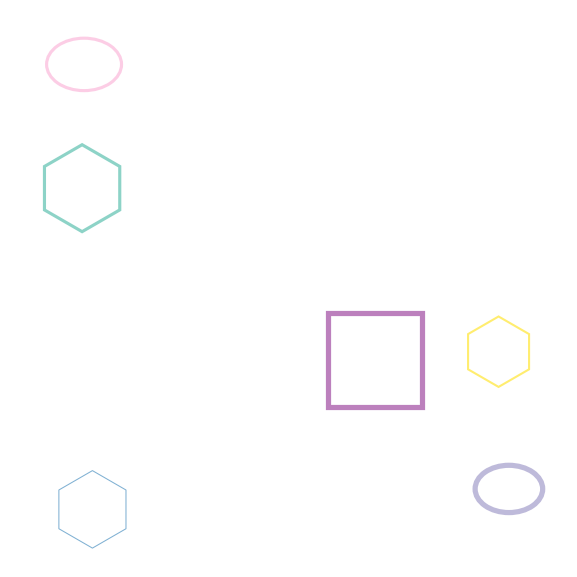[{"shape": "hexagon", "thickness": 1.5, "radius": 0.38, "center": [0.142, 0.673]}, {"shape": "oval", "thickness": 2.5, "radius": 0.29, "center": [0.881, 0.152]}, {"shape": "hexagon", "thickness": 0.5, "radius": 0.34, "center": [0.16, 0.117]}, {"shape": "oval", "thickness": 1.5, "radius": 0.32, "center": [0.146, 0.888]}, {"shape": "square", "thickness": 2.5, "radius": 0.41, "center": [0.649, 0.376]}, {"shape": "hexagon", "thickness": 1, "radius": 0.3, "center": [0.863, 0.39]}]